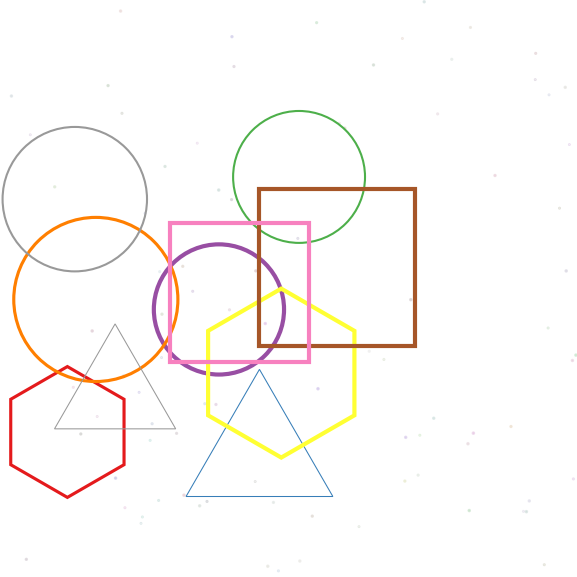[{"shape": "hexagon", "thickness": 1.5, "radius": 0.57, "center": [0.117, 0.251]}, {"shape": "triangle", "thickness": 0.5, "radius": 0.73, "center": [0.449, 0.213]}, {"shape": "circle", "thickness": 1, "radius": 0.57, "center": [0.518, 0.693]}, {"shape": "circle", "thickness": 2, "radius": 0.56, "center": [0.379, 0.463]}, {"shape": "circle", "thickness": 1.5, "radius": 0.71, "center": [0.166, 0.481]}, {"shape": "hexagon", "thickness": 2, "radius": 0.73, "center": [0.487, 0.353]}, {"shape": "square", "thickness": 2, "radius": 0.68, "center": [0.584, 0.536]}, {"shape": "square", "thickness": 2, "radius": 0.6, "center": [0.414, 0.493]}, {"shape": "triangle", "thickness": 0.5, "radius": 0.61, "center": [0.199, 0.317]}, {"shape": "circle", "thickness": 1, "radius": 0.63, "center": [0.13, 0.654]}]